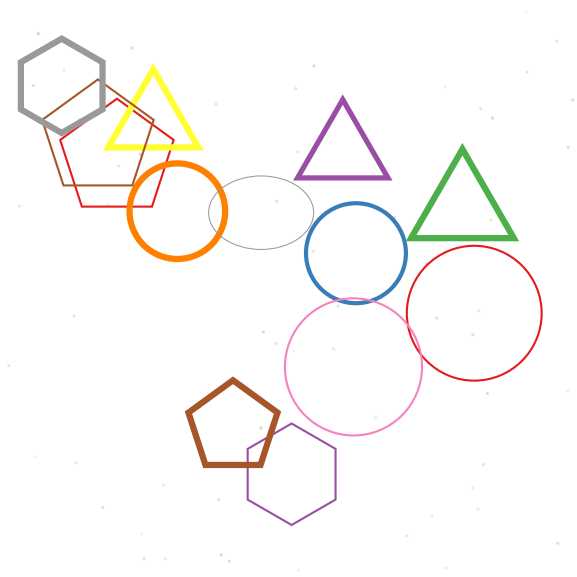[{"shape": "circle", "thickness": 1, "radius": 0.58, "center": [0.821, 0.457]}, {"shape": "pentagon", "thickness": 1, "radius": 0.52, "center": [0.202, 0.725]}, {"shape": "circle", "thickness": 2, "radius": 0.43, "center": [0.616, 0.561]}, {"shape": "triangle", "thickness": 3, "radius": 0.51, "center": [0.801, 0.638]}, {"shape": "triangle", "thickness": 2.5, "radius": 0.45, "center": [0.594, 0.736]}, {"shape": "hexagon", "thickness": 1, "radius": 0.44, "center": [0.505, 0.178]}, {"shape": "circle", "thickness": 3, "radius": 0.41, "center": [0.307, 0.633]}, {"shape": "triangle", "thickness": 3, "radius": 0.45, "center": [0.265, 0.789]}, {"shape": "pentagon", "thickness": 3, "radius": 0.41, "center": [0.403, 0.26]}, {"shape": "pentagon", "thickness": 1, "radius": 0.51, "center": [0.17, 0.76]}, {"shape": "circle", "thickness": 1, "radius": 0.59, "center": [0.612, 0.364]}, {"shape": "oval", "thickness": 0.5, "radius": 0.45, "center": [0.452, 0.631]}, {"shape": "hexagon", "thickness": 3, "radius": 0.41, "center": [0.107, 0.851]}]